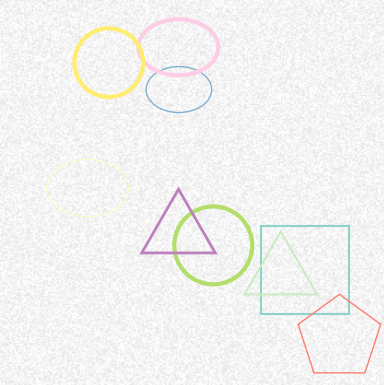[{"shape": "square", "thickness": 1.5, "radius": 0.57, "center": [0.792, 0.299]}, {"shape": "oval", "thickness": 0.5, "radius": 0.53, "center": [0.228, 0.512]}, {"shape": "pentagon", "thickness": 1, "radius": 0.56, "center": [0.882, 0.123]}, {"shape": "oval", "thickness": 1, "radius": 0.43, "center": [0.465, 0.767]}, {"shape": "circle", "thickness": 3, "radius": 0.51, "center": [0.554, 0.363]}, {"shape": "oval", "thickness": 3, "radius": 0.52, "center": [0.463, 0.877]}, {"shape": "triangle", "thickness": 2, "radius": 0.55, "center": [0.464, 0.398]}, {"shape": "triangle", "thickness": 1.5, "radius": 0.54, "center": [0.729, 0.29]}, {"shape": "circle", "thickness": 3, "radius": 0.45, "center": [0.282, 0.837]}]